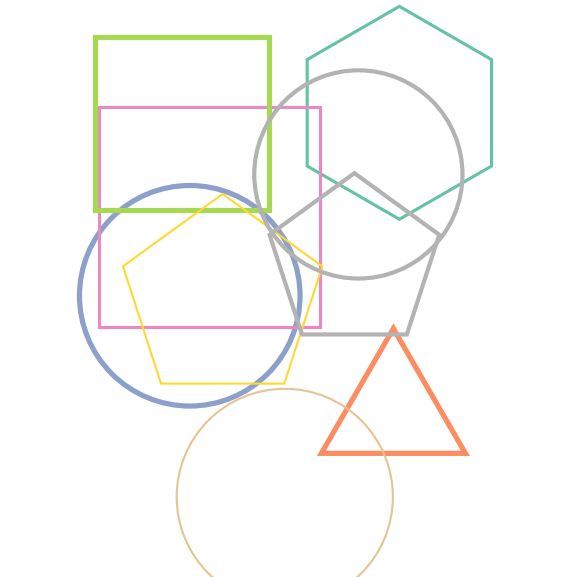[{"shape": "hexagon", "thickness": 1.5, "radius": 0.92, "center": [0.692, 0.804]}, {"shape": "triangle", "thickness": 2.5, "radius": 0.72, "center": [0.681, 0.286]}, {"shape": "circle", "thickness": 2.5, "radius": 0.95, "center": [0.329, 0.487]}, {"shape": "square", "thickness": 1.5, "radius": 0.95, "center": [0.363, 0.623]}, {"shape": "square", "thickness": 2.5, "radius": 0.75, "center": [0.315, 0.786]}, {"shape": "pentagon", "thickness": 1, "radius": 0.91, "center": [0.386, 0.482]}, {"shape": "circle", "thickness": 1, "radius": 0.94, "center": [0.493, 0.139]}, {"shape": "circle", "thickness": 2, "radius": 0.9, "center": [0.621, 0.697]}, {"shape": "pentagon", "thickness": 2, "radius": 0.77, "center": [0.614, 0.545]}]